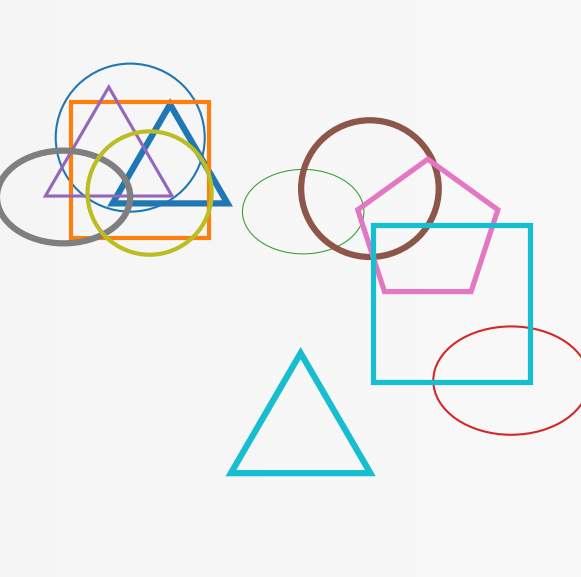[{"shape": "triangle", "thickness": 3, "radius": 0.57, "center": [0.293, 0.704]}, {"shape": "circle", "thickness": 1, "radius": 0.64, "center": [0.224, 0.761]}, {"shape": "square", "thickness": 2, "radius": 0.59, "center": [0.241, 0.705]}, {"shape": "oval", "thickness": 0.5, "radius": 0.52, "center": [0.522, 0.633]}, {"shape": "oval", "thickness": 1, "radius": 0.67, "center": [0.879, 0.34]}, {"shape": "triangle", "thickness": 1.5, "radius": 0.63, "center": [0.187, 0.723]}, {"shape": "circle", "thickness": 3, "radius": 0.59, "center": [0.636, 0.673]}, {"shape": "pentagon", "thickness": 2.5, "radius": 0.63, "center": [0.736, 0.597]}, {"shape": "oval", "thickness": 3, "radius": 0.57, "center": [0.109, 0.658]}, {"shape": "circle", "thickness": 2, "radius": 0.53, "center": [0.257, 0.665]}, {"shape": "square", "thickness": 2.5, "radius": 0.68, "center": [0.777, 0.473]}, {"shape": "triangle", "thickness": 3, "radius": 0.69, "center": [0.517, 0.249]}]